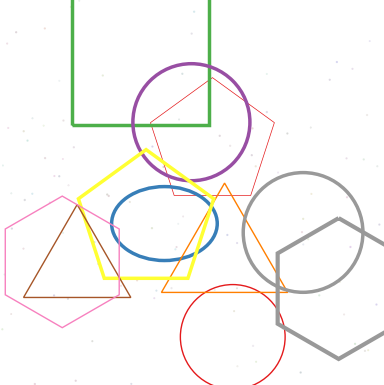[{"shape": "circle", "thickness": 1, "radius": 0.68, "center": [0.605, 0.125]}, {"shape": "pentagon", "thickness": 0.5, "radius": 0.85, "center": [0.552, 0.629]}, {"shape": "oval", "thickness": 2.5, "radius": 0.69, "center": [0.427, 0.419]}, {"shape": "square", "thickness": 2.5, "radius": 0.89, "center": [0.366, 0.853]}, {"shape": "circle", "thickness": 2.5, "radius": 0.76, "center": [0.497, 0.683]}, {"shape": "triangle", "thickness": 1, "radius": 0.95, "center": [0.583, 0.335]}, {"shape": "pentagon", "thickness": 2.5, "radius": 0.92, "center": [0.379, 0.427]}, {"shape": "triangle", "thickness": 1, "radius": 0.8, "center": [0.2, 0.308]}, {"shape": "hexagon", "thickness": 1, "radius": 0.85, "center": [0.162, 0.32]}, {"shape": "hexagon", "thickness": 3, "radius": 0.91, "center": [0.88, 0.251]}, {"shape": "circle", "thickness": 2.5, "radius": 0.78, "center": [0.787, 0.396]}]